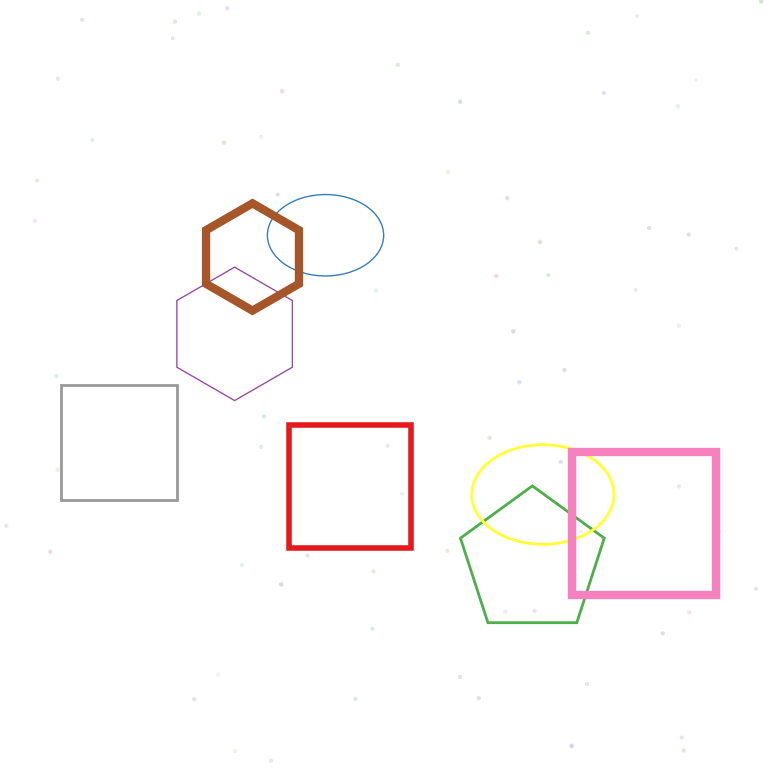[{"shape": "square", "thickness": 2, "radius": 0.4, "center": [0.455, 0.368]}, {"shape": "oval", "thickness": 0.5, "radius": 0.38, "center": [0.423, 0.694]}, {"shape": "pentagon", "thickness": 1, "radius": 0.49, "center": [0.691, 0.271]}, {"shape": "hexagon", "thickness": 0.5, "radius": 0.43, "center": [0.305, 0.566]}, {"shape": "oval", "thickness": 1, "radius": 0.46, "center": [0.705, 0.358]}, {"shape": "hexagon", "thickness": 3, "radius": 0.35, "center": [0.328, 0.666]}, {"shape": "square", "thickness": 3, "radius": 0.47, "center": [0.837, 0.32]}, {"shape": "square", "thickness": 1, "radius": 0.38, "center": [0.155, 0.425]}]